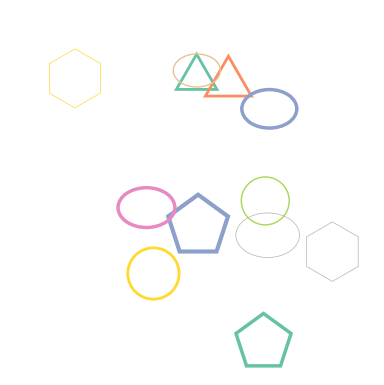[{"shape": "triangle", "thickness": 2, "radius": 0.3, "center": [0.511, 0.798]}, {"shape": "pentagon", "thickness": 2.5, "radius": 0.38, "center": [0.684, 0.111]}, {"shape": "triangle", "thickness": 2, "radius": 0.35, "center": [0.593, 0.785]}, {"shape": "pentagon", "thickness": 3, "radius": 0.41, "center": [0.515, 0.413]}, {"shape": "oval", "thickness": 2.5, "radius": 0.36, "center": [0.699, 0.717]}, {"shape": "oval", "thickness": 2.5, "radius": 0.37, "center": [0.38, 0.461]}, {"shape": "circle", "thickness": 1, "radius": 0.31, "center": [0.689, 0.478]}, {"shape": "circle", "thickness": 2, "radius": 0.33, "center": [0.399, 0.29]}, {"shape": "hexagon", "thickness": 0.5, "radius": 0.38, "center": [0.195, 0.796]}, {"shape": "oval", "thickness": 1, "radius": 0.31, "center": [0.511, 0.817]}, {"shape": "hexagon", "thickness": 0.5, "radius": 0.39, "center": [0.863, 0.346]}, {"shape": "oval", "thickness": 0.5, "radius": 0.41, "center": [0.695, 0.389]}]